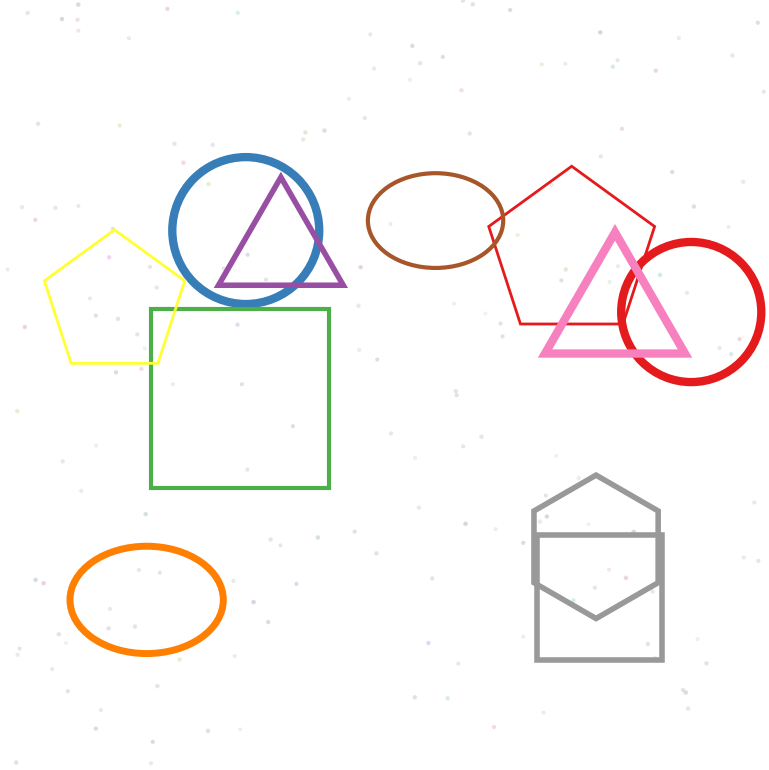[{"shape": "circle", "thickness": 3, "radius": 0.45, "center": [0.898, 0.595]}, {"shape": "pentagon", "thickness": 1, "radius": 0.57, "center": [0.742, 0.671]}, {"shape": "circle", "thickness": 3, "radius": 0.48, "center": [0.319, 0.701]}, {"shape": "square", "thickness": 1.5, "radius": 0.58, "center": [0.312, 0.482]}, {"shape": "triangle", "thickness": 2, "radius": 0.47, "center": [0.365, 0.676]}, {"shape": "oval", "thickness": 2.5, "radius": 0.5, "center": [0.19, 0.221]}, {"shape": "pentagon", "thickness": 1, "radius": 0.48, "center": [0.149, 0.606]}, {"shape": "oval", "thickness": 1.5, "radius": 0.44, "center": [0.566, 0.714]}, {"shape": "triangle", "thickness": 3, "radius": 0.52, "center": [0.799, 0.593]}, {"shape": "hexagon", "thickness": 2, "radius": 0.47, "center": [0.774, 0.29]}, {"shape": "square", "thickness": 2, "radius": 0.41, "center": [0.779, 0.224]}]